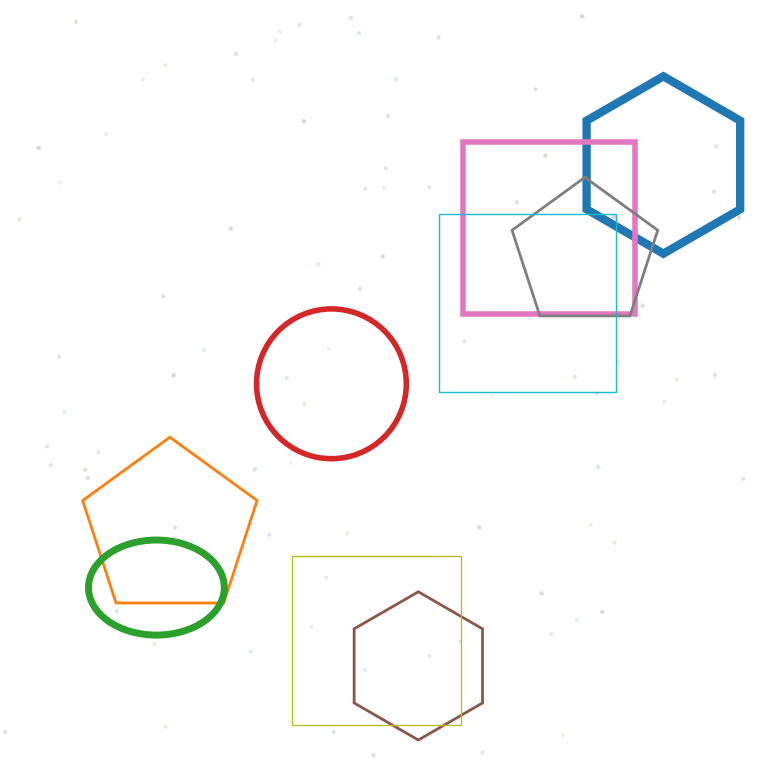[{"shape": "hexagon", "thickness": 3, "radius": 0.58, "center": [0.862, 0.786]}, {"shape": "pentagon", "thickness": 1, "radius": 0.6, "center": [0.221, 0.313]}, {"shape": "oval", "thickness": 2.5, "radius": 0.44, "center": [0.203, 0.237]}, {"shape": "circle", "thickness": 2, "radius": 0.49, "center": [0.43, 0.502]}, {"shape": "hexagon", "thickness": 1, "radius": 0.48, "center": [0.543, 0.135]}, {"shape": "square", "thickness": 2, "radius": 0.56, "center": [0.713, 0.704]}, {"shape": "pentagon", "thickness": 1, "radius": 0.5, "center": [0.76, 0.67]}, {"shape": "square", "thickness": 0.5, "radius": 0.55, "center": [0.489, 0.168]}, {"shape": "square", "thickness": 0.5, "radius": 0.58, "center": [0.685, 0.606]}]